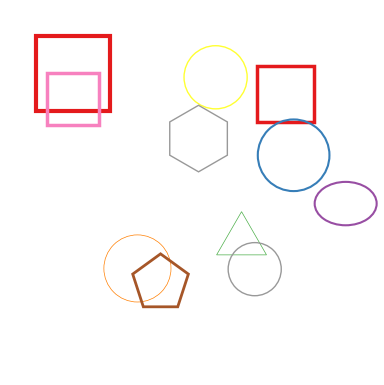[{"shape": "square", "thickness": 2.5, "radius": 0.37, "center": [0.742, 0.756]}, {"shape": "square", "thickness": 3, "radius": 0.48, "center": [0.189, 0.809]}, {"shape": "circle", "thickness": 1.5, "radius": 0.47, "center": [0.763, 0.597]}, {"shape": "triangle", "thickness": 0.5, "radius": 0.37, "center": [0.627, 0.375]}, {"shape": "oval", "thickness": 1.5, "radius": 0.4, "center": [0.898, 0.471]}, {"shape": "circle", "thickness": 0.5, "radius": 0.44, "center": [0.357, 0.303]}, {"shape": "circle", "thickness": 1, "radius": 0.41, "center": [0.56, 0.799]}, {"shape": "pentagon", "thickness": 2, "radius": 0.38, "center": [0.417, 0.265]}, {"shape": "square", "thickness": 2.5, "radius": 0.34, "center": [0.19, 0.743]}, {"shape": "hexagon", "thickness": 1, "radius": 0.43, "center": [0.516, 0.64]}, {"shape": "circle", "thickness": 1, "radius": 0.34, "center": [0.662, 0.301]}]